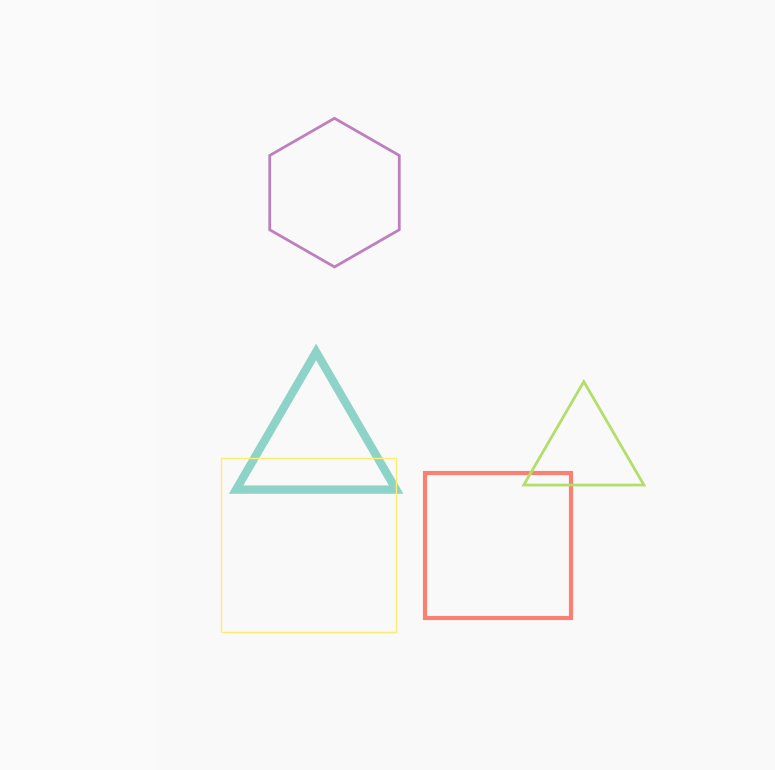[{"shape": "triangle", "thickness": 3, "radius": 0.6, "center": [0.408, 0.424]}, {"shape": "square", "thickness": 1.5, "radius": 0.47, "center": [0.643, 0.291]}, {"shape": "triangle", "thickness": 1, "radius": 0.45, "center": [0.753, 0.415]}, {"shape": "hexagon", "thickness": 1, "radius": 0.48, "center": [0.432, 0.75]}, {"shape": "square", "thickness": 0.5, "radius": 0.56, "center": [0.399, 0.293]}]